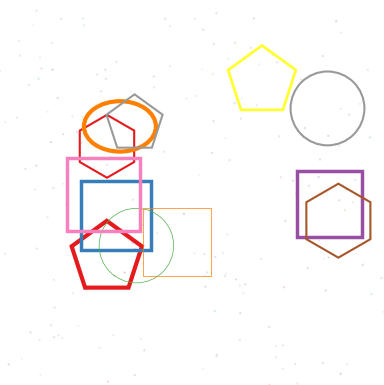[{"shape": "pentagon", "thickness": 3, "radius": 0.48, "center": [0.277, 0.33]}, {"shape": "hexagon", "thickness": 1.5, "radius": 0.41, "center": [0.278, 0.62]}, {"shape": "square", "thickness": 2.5, "radius": 0.45, "center": [0.301, 0.441]}, {"shape": "circle", "thickness": 0.5, "radius": 0.48, "center": [0.354, 0.362]}, {"shape": "square", "thickness": 2.5, "radius": 0.43, "center": [0.856, 0.469]}, {"shape": "oval", "thickness": 3, "radius": 0.47, "center": [0.311, 0.672]}, {"shape": "square", "thickness": 0.5, "radius": 0.44, "center": [0.46, 0.372]}, {"shape": "pentagon", "thickness": 2, "radius": 0.46, "center": [0.68, 0.789]}, {"shape": "hexagon", "thickness": 1.5, "radius": 0.48, "center": [0.879, 0.427]}, {"shape": "square", "thickness": 2.5, "radius": 0.47, "center": [0.268, 0.495]}, {"shape": "pentagon", "thickness": 1.5, "radius": 0.38, "center": [0.349, 0.678]}, {"shape": "circle", "thickness": 1.5, "radius": 0.48, "center": [0.851, 0.718]}]